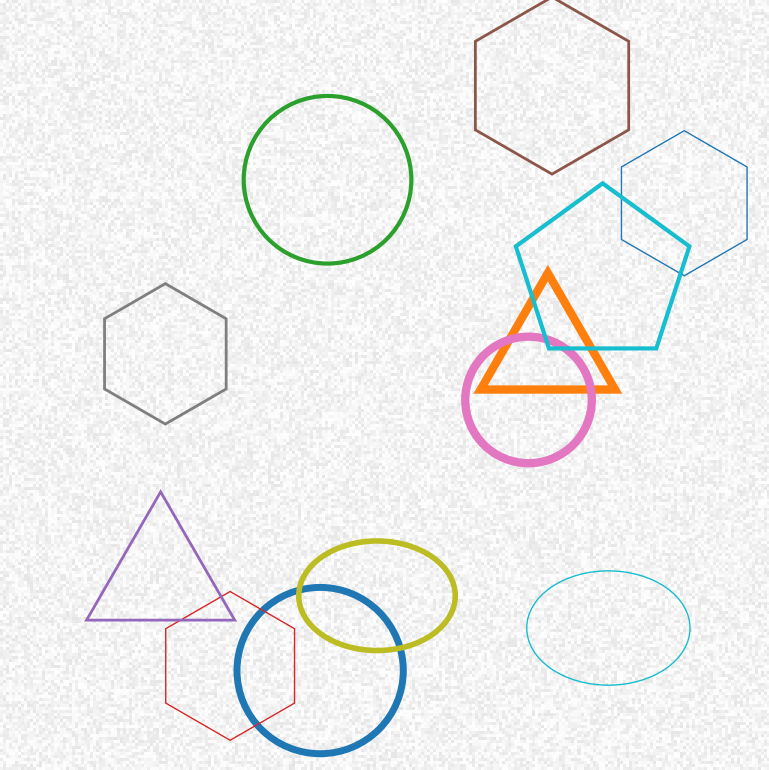[{"shape": "circle", "thickness": 2.5, "radius": 0.54, "center": [0.416, 0.129]}, {"shape": "hexagon", "thickness": 0.5, "radius": 0.47, "center": [0.889, 0.736]}, {"shape": "triangle", "thickness": 3, "radius": 0.5, "center": [0.711, 0.545]}, {"shape": "circle", "thickness": 1.5, "radius": 0.54, "center": [0.425, 0.767]}, {"shape": "hexagon", "thickness": 0.5, "radius": 0.48, "center": [0.299, 0.135]}, {"shape": "triangle", "thickness": 1, "radius": 0.56, "center": [0.209, 0.25]}, {"shape": "hexagon", "thickness": 1, "radius": 0.57, "center": [0.717, 0.889]}, {"shape": "circle", "thickness": 3, "radius": 0.41, "center": [0.686, 0.481]}, {"shape": "hexagon", "thickness": 1, "radius": 0.46, "center": [0.215, 0.54]}, {"shape": "oval", "thickness": 2, "radius": 0.51, "center": [0.49, 0.226]}, {"shape": "pentagon", "thickness": 1.5, "radius": 0.59, "center": [0.783, 0.643]}, {"shape": "oval", "thickness": 0.5, "radius": 0.53, "center": [0.79, 0.184]}]